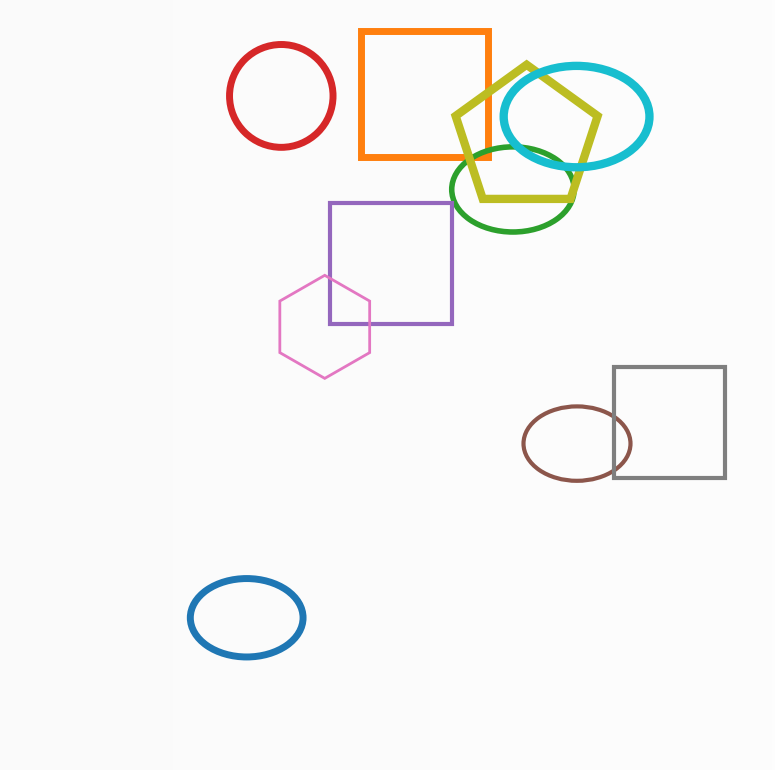[{"shape": "oval", "thickness": 2.5, "radius": 0.36, "center": [0.318, 0.198]}, {"shape": "square", "thickness": 2.5, "radius": 0.41, "center": [0.548, 0.878]}, {"shape": "oval", "thickness": 2, "radius": 0.39, "center": [0.662, 0.754]}, {"shape": "circle", "thickness": 2.5, "radius": 0.33, "center": [0.363, 0.875]}, {"shape": "square", "thickness": 1.5, "radius": 0.39, "center": [0.505, 0.657]}, {"shape": "oval", "thickness": 1.5, "radius": 0.35, "center": [0.745, 0.424]}, {"shape": "hexagon", "thickness": 1, "radius": 0.33, "center": [0.419, 0.576]}, {"shape": "square", "thickness": 1.5, "radius": 0.36, "center": [0.864, 0.451]}, {"shape": "pentagon", "thickness": 3, "radius": 0.48, "center": [0.68, 0.82]}, {"shape": "oval", "thickness": 3, "radius": 0.47, "center": [0.744, 0.849]}]